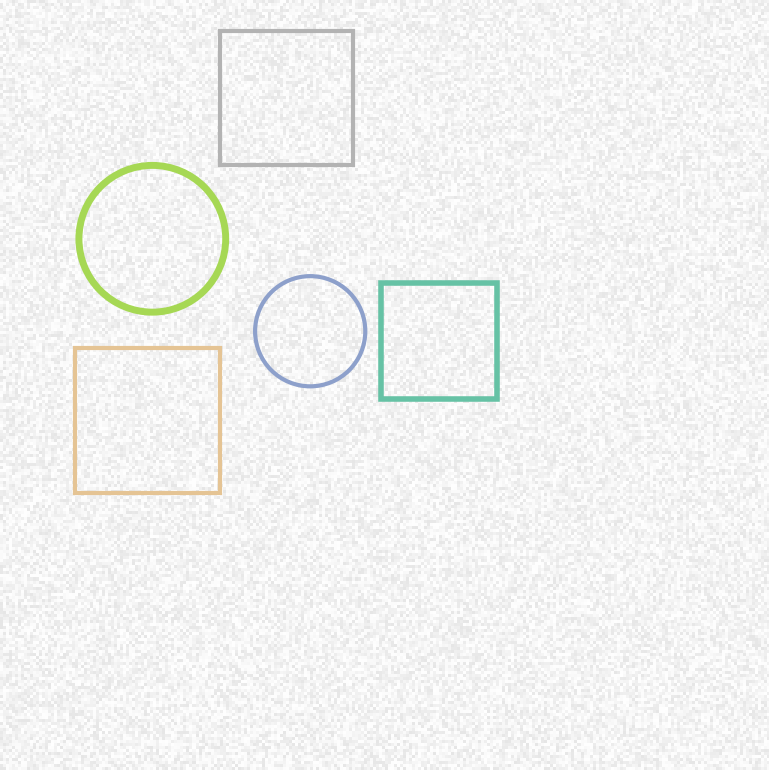[{"shape": "square", "thickness": 2, "radius": 0.38, "center": [0.57, 0.557]}, {"shape": "circle", "thickness": 1.5, "radius": 0.36, "center": [0.403, 0.57]}, {"shape": "circle", "thickness": 2.5, "radius": 0.48, "center": [0.198, 0.69]}, {"shape": "square", "thickness": 1.5, "radius": 0.47, "center": [0.192, 0.454]}, {"shape": "square", "thickness": 1.5, "radius": 0.43, "center": [0.372, 0.873]}]